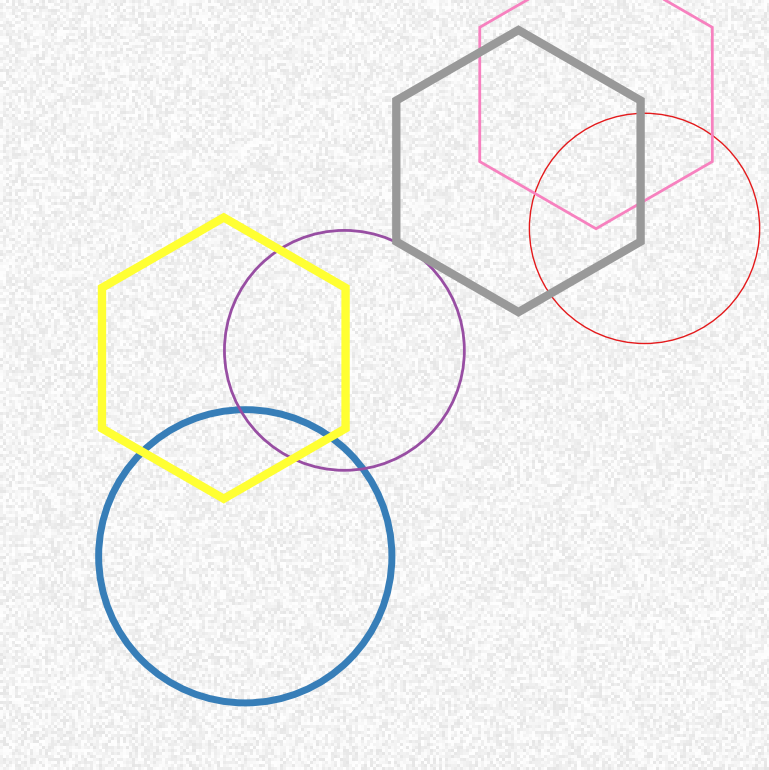[{"shape": "circle", "thickness": 0.5, "radius": 0.75, "center": [0.837, 0.703]}, {"shape": "circle", "thickness": 2.5, "radius": 0.95, "center": [0.319, 0.278]}, {"shape": "circle", "thickness": 1, "radius": 0.78, "center": [0.447, 0.545]}, {"shape": "hexagon", "thickness": 3, "radius": 0.91, "center": [0.291, 0.535]}, {"shape": "hexagon", "thickness": 1, "radius": 0.87, "center": [0.774, 0.877]}, {"shape": "hexagon", "thickness": 3, "radius": 0.92, "center": [0.673, 0.778]}]